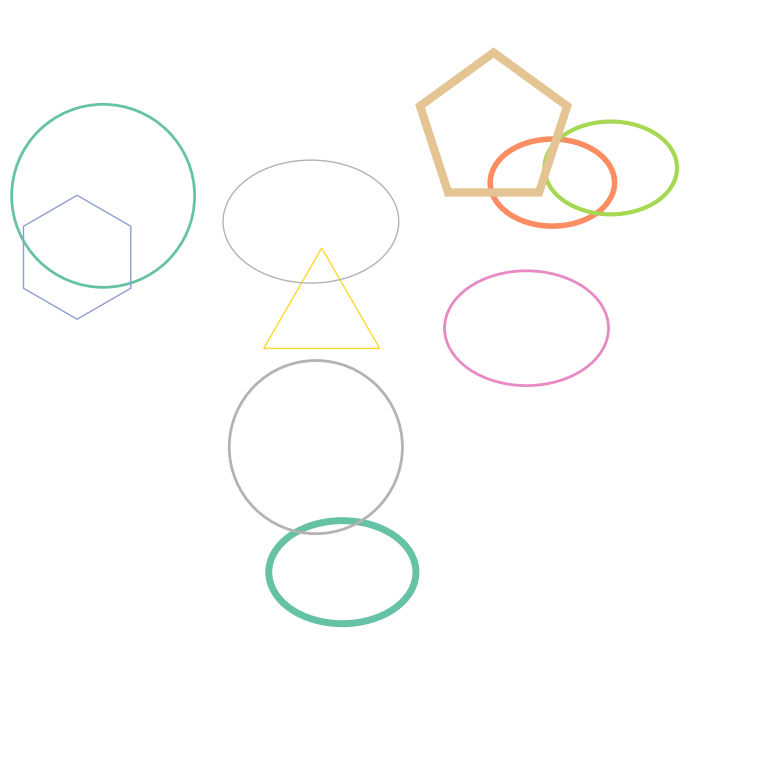[{"shape": "circle", "thickness": 1, "radius": 0.59, "center": [0.134, 0.746]}, {"shape": "oval", "thickness": 2.5, "radius": 0.48, "center": [0.445, 0.257]}, {"shape": "oval", "thickness": 2, "radius": 0.4, "center": [0.717, 0.763]}, {"shape": "hexagon", "thickness": 0.5, "radius": 0.4, "center": [0.1, 0.666]}, {"shape": "oval", "thickness": 1, "radius": 0.53, "center": [0.684, 0.574]}, {"shape": "oval", "thickness": 1.5, "radius": 0.43, "center": [0.793, 0.782]}, {"shape": "triangle", "thickness": 0.5, "radius": 0.43, "center": [0.418, 0.591]}, {"shape": "pentagon", "thickness": 3, "radius": 0.5, "center": [0.641, 0.831]}, {"shape": "oval", "thickness": 0.5, "radius": 0.57, "center": [0.404, 0.712]}, {"shape": "circle", "thickness": 1, "radius": 0.56, "center": [0.41, 0.419]}]